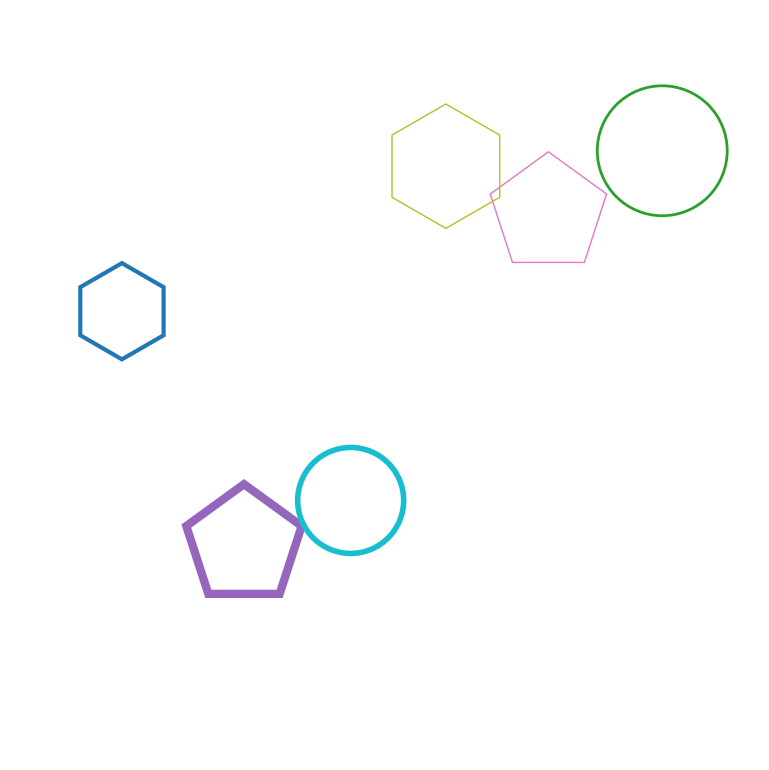[{"shape": "hexagon", "thickness": 1.5, "radius": 0.31, "center": [0.158, 0.596]}, {"shape": "circle", "thickness": 1, "radius": 0.42, "center": [0.86, 0.804]}, {"shape": "pentagon", "thickness": 3, "radius": 0.39, "center": [0.317, 0.292]}, {"shape": "pentagon", "thickness": 0.5, "radius": 0.4, "center": [0.712, 0.723]}, {"shape": "hexagon", "thickness": 0.5, "radius": 0.4, "center": [0.579, 0.784]}, {"shape": "circle", "thickness": 2, "radius": 0.34, "center": [0.455, 0.35]}]